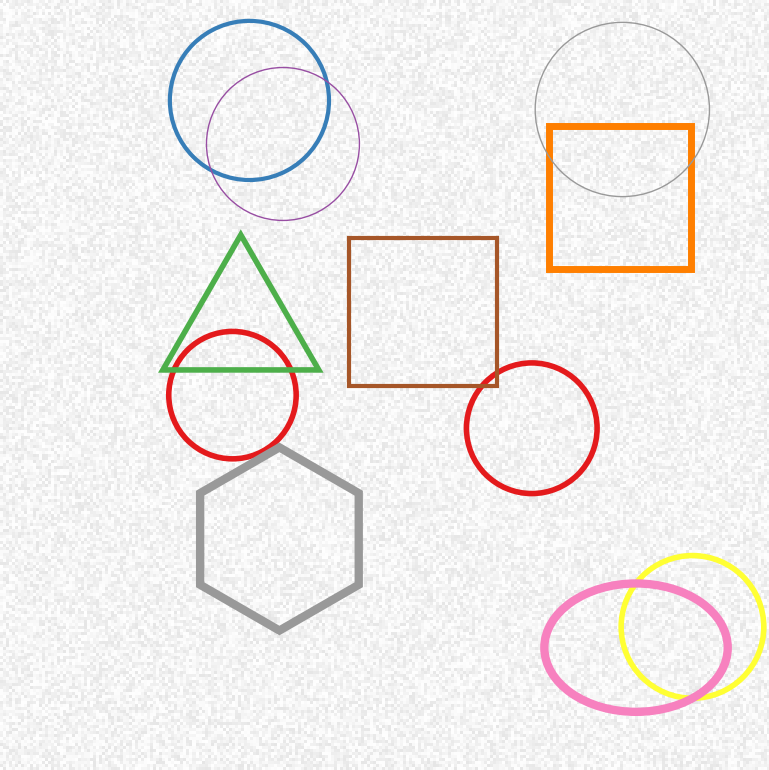[{"shape": "circle", "thickness": 2, "radius": 0.41, "center": [0.302, 0.487]}, {"shape": "circle", "thickness": 2, "radius": 0.42, "center": [0.691, 0.444]}, {"shape": "circle", "thickness": 1.5, "radius": 0.52, "center": [0.324, 0.87]}, {"shape": "triangle", "thickness": 2, "radius": 0.58, "center": [0.313, 0.578]}, {"shape": "circle", "thickness": 0.5, "radius": 0.5, "center": [0.367, 0.813]}, {"shape": "square", "thickness": 2.5, "radius": 0.46, "center": [0.805, 0.744]}, {"shape": "circle", "thickness": 2, "radius": 0.46, "center": [0.899, 0.186]}, {"shape": "square", "thickness": 1.5, "radius": 0.48, "center": [0.55, 0.595]}, {"shape": "oval", "thickness": 3, "radius": 0.6, "center": [0.826, 0.159]}, {"shape": "hexagon", "thickness": 3, "radius": 0.59, "center": [0.363, 0.3]}, {"shape": "circle", "thickness": 0.5, "radius": 0.57, "center": [0.808, 0.858]}]